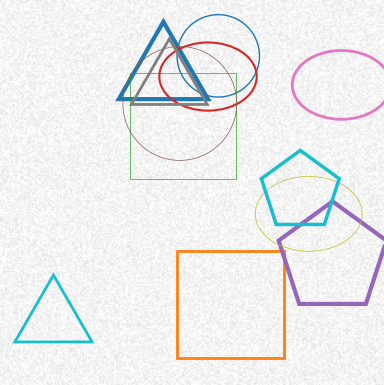[{"shape": "circle", "thickness": 1, "radius": 0.54, "center": [0.567, 0.855]}, {"shape": "triangle", "thickness": 3, "radius": 0.67, "center": [0.424, 0.809]}, {"shape": "square", "thickness": 2, "radius": 0.7, "center": [0.598, 0.209]}, {"shape": "square", "thickness": 0.5, "radius": 0.69, "center": [0.475, 0.673]}, {"shape": "oval", "thickness": 1.5, "radius": 0.63, "center": [0.54, 0.801]}, {"shape": "pentagon", "thickness": 3, "radius": 0.74, "center": [0.864, 0.33]}, {"shape": "circle", "thickness": 0.5, "radius": 0.74, "center": [0.467, 0.731]}, {"shape": "oval", "thickness": 2, "radius": 0.64, "center": [0.887, 0.779]}, {"shape": "triangle", "thickness": 2, "radius": 0.57, "center": [0.44, 0.786]}, {"shape": "oval", "thickness": 0.5, "radius": 0.69, "center": [0.802, 0.445]}, {"shape": "pentagon", "thickness": 2.5, "radius": 0.53, "center": [0.78, 0.503]}, {"shape": "triangle", "thickness": 2, "radius": 0.58, "center": [0.139, 0.17]}]